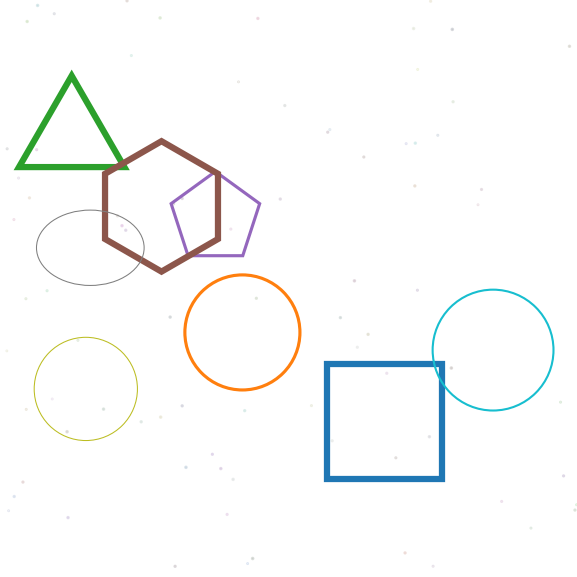[{"shape": "square", "thickness": 3, "radius": 0.5, "center": [0.665, 0.27]}, {"shape": "circle", "thickness": 1.5, "radius": 0.5, "center": [0.42, 0.423]}, {"shape": "triangle", "thickness": 3, "radius": 0.53, "center": [0.124, 0.762]}, {"shape": "pentagon", "thickness": 1.5, "radius": 0.4, "center": [0.373, 0.622]}, {"shape": "hexagon", "thickness": 3, "radius": 0.56, "center": [0.28, 0.642]}, {"shape": "oval", "thickness": 0.5, "radius": 0.47, "center": [0.156, 0.57]}, {"shape": "circle", "thickness": 0.5, "radius": 0.45, "center": [0.149, 0.326]}, {"shape": "circle", "thickness": 1, "radius": 0.52, "center": [0.854, 0.393]}]